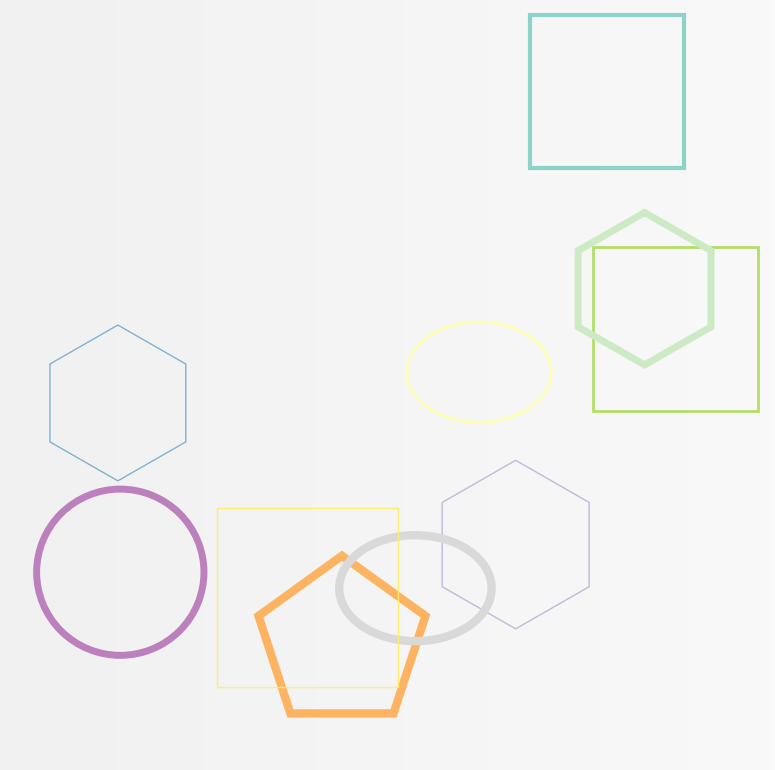[{"shape": "square", "thickness": 1.5, "radius": 0.49, "center": [0.783, 0.881]}, {"shape": "oval", "thickness": 1, "radius": 0.46, "center": [0.618, 0.517]}, {"shape": "hexagon", "thickness": 0.5, "radius": 0.55, "center": [0.665, 0.293]}, {"shape": "hexagon", "thickness": 0.5, "radius": 0.51, "center": [0.152, 0.477]}, {"shape": "pentagon", "thickness": 3, "radius": 0.57, "center": [0.441, 0.165]}, {"shape": "square", "thickness": 1, "radius": 0.53, "center": [0.871, 0.573]}, {"shape": "oval", "thickness": 3, "radius": 0.49, "center": [0.536, 0.236]}, {"shape": "circle", "thickness": 2.5, "radius": 0.54, "center": [0.155, 0.257]}, {"shape": "hexagon", "thickness": 2.5, "radius": 0.49, "center": [0.832, 0.625]}, {"shape": "square", "thickness": 0.5, "radius": 0.58, "center": [0.397, 0.224]}]